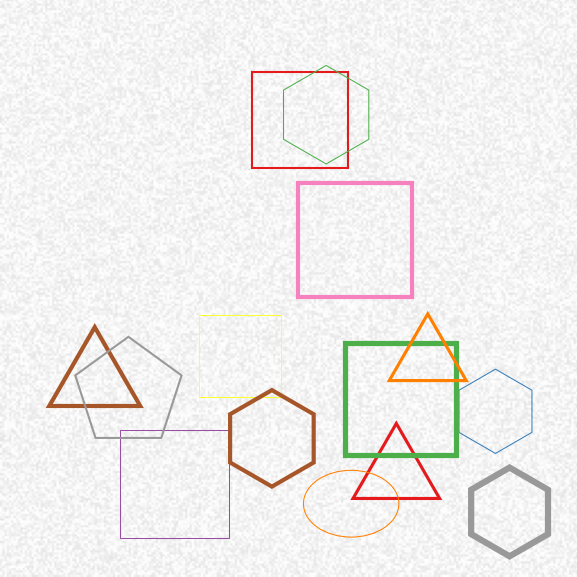[{"shape": "square", "thickness": 1, "radius": 0.41, "center": [0.52, 0.791]}, {"shape": "triangle", "thickness": 1.5, "radius": 0.43, "center": [0.686, 0.179]}, {"shape": "hexagon", "thickness": 0.5, "radius": 0.36, "center": [0.858, 0.287]}, {"shape": "hexagon", "thickness": 0.5, "radius": 0.43, "center": [0.565, 0.801]}, {"shape": "square", "thickness": 2.5, "radius": 0.48, "center": [0.694, 0.308]}, {"shape": "square", "thickness": 0.5, "radius": 0.47, "center": [0.302, 0.161]}, {"shape": "triangle", "thickness": 1.5, "radius": 0.38, "center": [0.741, 0.379]}, {"shape": "oval", "thickness": 0.5, "radius": 0.41, "center": [0.608, 0.127]}, {"shape": "square", "thickness": 0.5, "radius": 0.35, "center": [0.416, 0.383]}, {"shape": "hexagon", "thickness": 2, "radius": 0.42, "center": [0.471, 0.24]}, {"shape": "triangle", "thickness": 2, "radius": 0.45, "center": [0.164, 0.342]}, {"shape": "square", "thickness": 2, "radius": 0.49, "center": [0.615, 0.583]}, {"shape": "hexagon", "thickness": 3, "radius": 0.38, "center": [0.882, 0.113]}, {"shape": "pentagon", "thickness": 1, "radius": 0.48, "center": [0.222, 0.319]}]